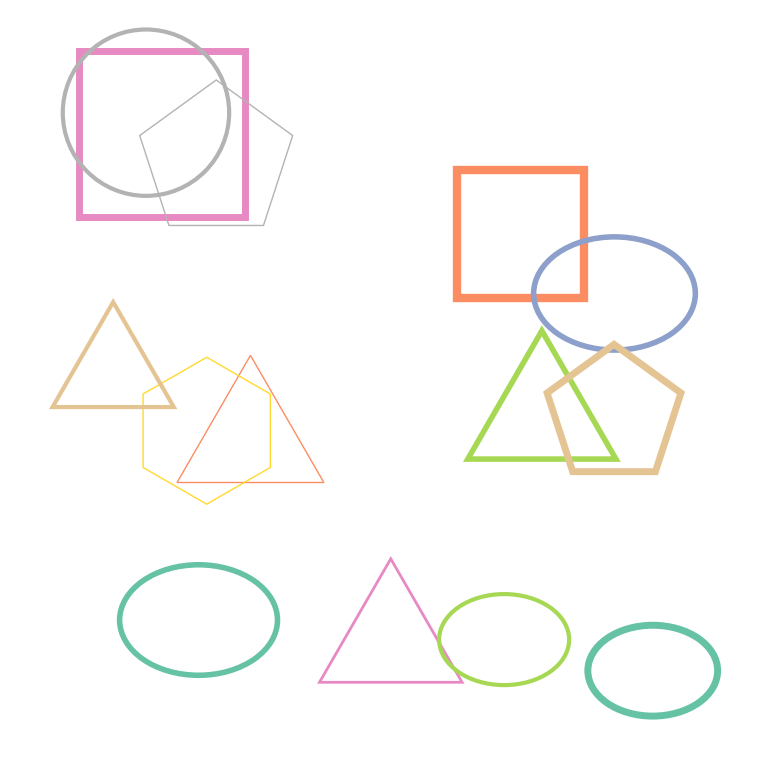[{"shape": "oval", "thickness": 2.5, "radius": 0.42, "center": [0.848, 0.129]}, {"shape": "oval", "thickness": 2, "radius": 0.51, "center": [0.258, 0.195]}, {"shape": "square", "thickness": 3, "radius": 0.41, "center": [0.676, 0.696]}, {"shape": "triangle", "thickness": 0.5, "radius": 0.55, "center": [0.325, 0.428]}, {"shape": "oval", "thickness": 2, "radius": 0.53, "center": [0.798, 0.619]}, {"shape": "triangle", "thickness": 1, "radius": 0.53, "center": [0.507, 0.167]}, {"shape": "square", "thickness": 2.5, "radius": 0.54, "center": [0.21, 0.826]}, {"shape": "oval", "thickness": 1.5, "radius": 0.42, "center": [0.655, 0.169]}, {"shape": "triangle", "thickness": 2, "radius": 0.56, "center": [0.704, 0.459]}, {"shape": "hexagon", "thickness": 0.5, "radius": 0.48, "center": [0.268, 0.441]}, {"shape": "triangle", "thickness": 1.5, "radius": 0.45, "center": [0.147, 0.517]}, {"shape": "pentagon", "thickness": 2.5, "radius": 0.46, "center": [0.797, 0.461]}, {"shape": "circle", "thickness": 1.5, "radius": 0.54, "center": [0.19, 0.854]}, {"shape": "pentagon", "thickness": 0.5, "radius": 0.52, "center": [0.281, 0.792]}]